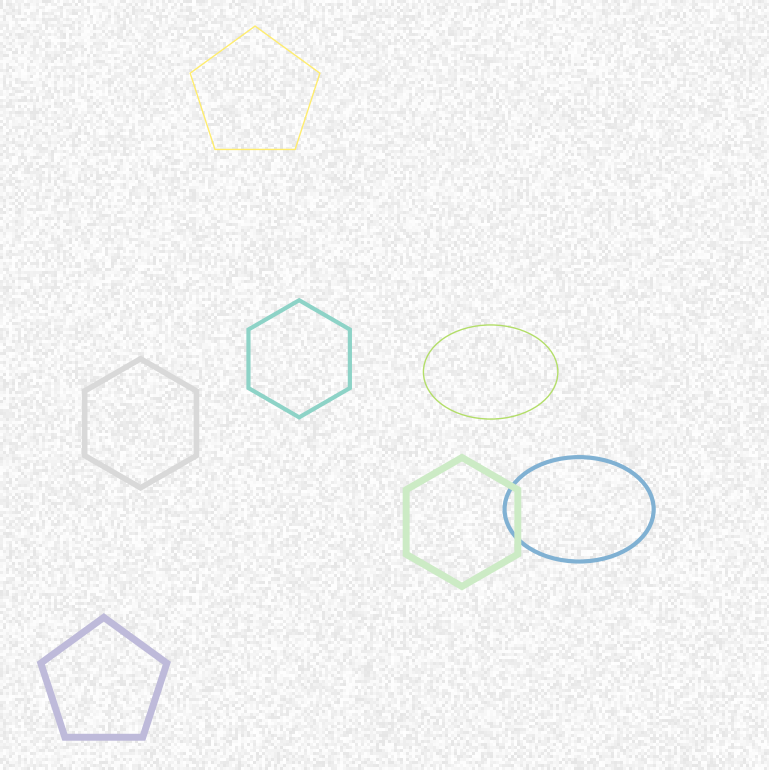[{"shape": "hexagon", "thickness": 1.5, "radius": 0.38, "center": [0.389, 0.534]}, {"shape": "pentagon", "thickness": 2.5, "radius": 0.43, "center": [0.135, 0.112]}, {"shape": "oval", "thickness": 1.5, "radius": 0.48, "center": [0.752, 0.339]}, {"shape": "oval", "thickness": 0.5, "radius": 0.44, "center": [0.637, 0.517]}, {"shape": "hexagon", "thickness": 2, "radius": 0.42, "center": [0.183, 0.45]}, {"shape": "hexagon", "thickness": 2.5, "radius": 0.42, "center": [0.6, 0.322]}, {"shape": "pentagon", "thickness": 0.5, "radius": 0.44, "center": [0.331, 0.878]}]